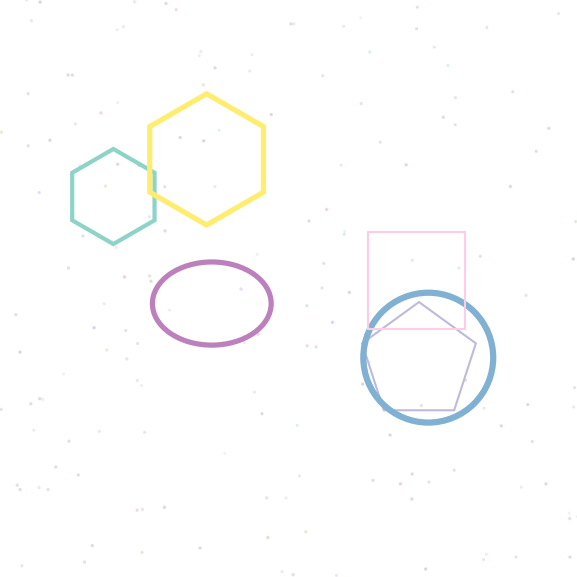[{"shape": "hexagon", "thickness": 2, "radius": 0.41, "center": [0.196, 0.659]}, {"shape": "pentagon", "thickness": 1, "radius": 0.52, "center": [0.726, 0.373]}, {"shape": "circle", "thickness": 3, "radius": 0.56, "center": [0.742, 0.38]}, {"shape": "square", "thickness": 1, "radius": 0.42, "center": [0.722, 0.513]}, {"shape": "oval", "thickness": 2.5, "radius": 0.51, "center": [0.367, 0.474]}, {"shape": "hexagon", "thickness": 2.5, "radius": 0.57, "center": [0.358, 0.723]}]